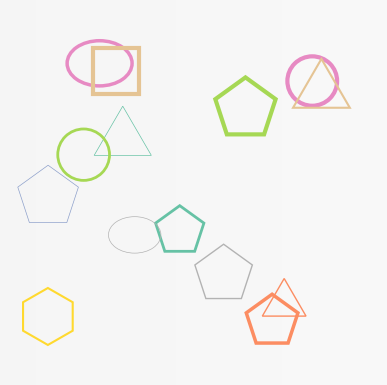[{"shape": "pentagon", "thickness": 2, "radius": 0.33, "center": [0.464, 0.4]}, {"shape": "triangle", "thickness": 0.5, "radius": 0.43, "center": [0.317, 0.639]}, {"shape": "pentagon", "thickness": 2.5, "radius": 0.35, "center": [0.702, 0.166]}, {"shape": "triangle", "thickness": 1, "radius": 0.33, "center": [0.733, 0.211]}, {"shape": "pentagon", "thickness": 0.5, "radius": 0.41, "center": [0.124, 0.489]}, {"shape": "oval", "thickness": 2.5, "radius": 0.42, "center": [0.257, 0.836]}, {"shape": "circle", "thickness": 3, "radius": 0.32, "center": [0.806, 0.79]}, {"shape": "pentagon", "thickness": 3, "radius": 0.41, "center": [0.633, 0.717]}, {"shape": "circle", "thickness": 2, "radius": 0.33, "center": [0.216, 0.598]}, {"shape": "hexagon", "thickness": 1.5, "radius": 0.37, "center": [0.124, 0.178]}, {"shape": "triangle", "thickness": 1.5, "radius": 0.42, "center": [0.829, 0.762]}, {"shape": "square", "thickness": 3, "radius": 0.29, "center": [0.3, 0.816]}, {"shape": "pentagon", "thickness": 1, "radius": 0.39, "center": [0.577, 0.288]}, {"shape": "oval", "thickness": 0.5, "radius": 0.34, "center": [0.348, 0.39]}]